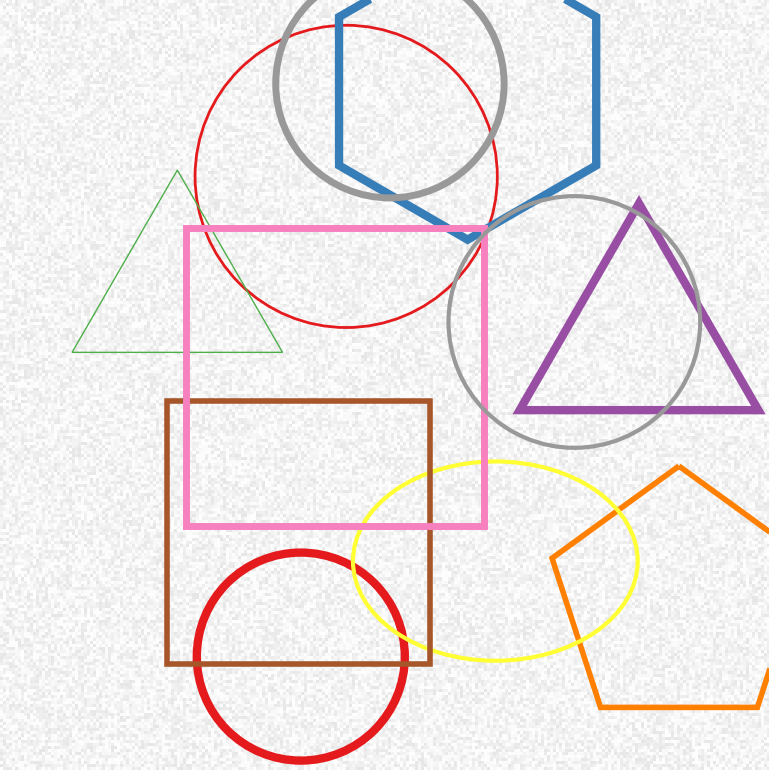[{"shape": "circle", "thickness": 1, "radius": 0.98, "center": [0.45, 0.771]}, {"shape": "circle", "thickness": 3, "radius": 0.68, "center": [0.391, 0.147]}, {"shape": "hexagon", "thickness": 3, "radius": 0.96, "center": [0.607, 0.882]}, {"shape": "triangle", "thickness": 0.5, "radius": 0.79, "center": [0.23, 0.621]}, {"shape": "triangle", "thickness": 3, "radius": 0.89, "center": [0.83, 0.557]}, {"shape": "pentagon", "thickness": 2, "radius": 0.87, "center": [0.882, 0.221]}, {"shape": "oval", "thickness": 1.5, "radius": 0.92, "center": [0.643, 0.271]}, {"shape": "square", "thickness": 2, "radius": 0.86, "center": [0.387, 0.308]}, {"shape": "square", "thickness": 2.5, "radius": 0.97, "center": [0.435, 0.51]}, {"shape": "circle", "thickness": 1.5, "radius": 0.82, "center": [0.746, 0.582]}, {"shape": "circle", "thickness": 2.5, "radius": 0.74, "center": [0.506, 0.891]}]